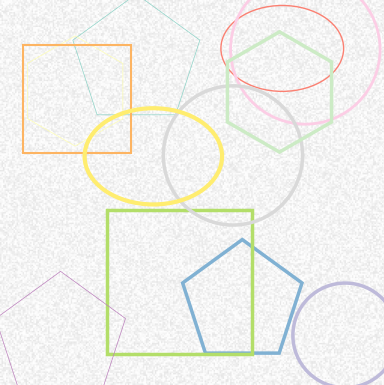[{"shape": "pentagon", "thickness": 0.5, "radius": 0.87, "center": [0.354, 0.842]}, {"shape": "hexagon", "thickness": 0.5, "radius": 0.72, "center": [0.195, 0.764]}, {"shape": "circle", "thickness": 2.5, "radius": 0.68, "center": [0.897, 0.129]}, {"shape": "oval", "thickness": 1, "radius": 0.8, "center": [0.733, 0.874]}, {"shape": "pentagon", "thickness": 2.5, "radius": 0.82, "center": [0.629, 0.215]}, {"shape": "square", "thickness": 1.5, "radius": 0.7, "center": [0.201, 0.742]}, {"shape": "square", "thickness": 2.5, "radius": 0.94, "center": [0.467, 0.268]}, {"shape": "circle", "thickness": 2, "radius": 0.97, "center": [0.793, 0.872]}, {"shape": "circle", "thickness": 2.5, "radius": 0.9, "center": [0.605, 0.596]}, {"shape": "pentagon", "thickness": 0.5, "radius": 0.89, "center": [0.157, 0.118]}, {"shape": "hexagon", "thickness": 2.5, "radius": 0.78, "center": [0.726, 0.761]}, {"shape": "oval", "thickness": 3, "radius": 0.89, "center": [0.398, 0.594]}]